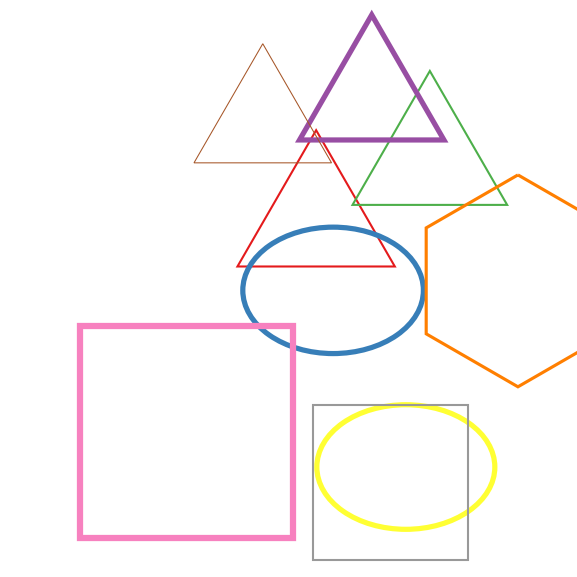[{"shape": "triangle", "thickness": 1, "radius": 0.79, "center": [0.547, 0.616]}, {"shape": "oval", "thickness": 2.5, "radius": 0.78, "center": [0.577, 0.496]}, {"shape": "triangle", "thickness": 1, "radius": 0.77, "center": [0.744, 0.722]}, {"shape": "triangle", "thickness": 2.5, "radius": 0.72, "center": [0.644, 0.829]}, {"shape": "hexagon", "thickness": 1.5, "radius": 0.92, "center": [0.897, 0.513]}, {"shape": "oval", "thickness": 2.5, "radius": 0.77, "center": [0.703, 0.19]}, {"shape": "triangle", "thickness": 0.5, "radius": 0.69, "center": [0.455, 0.786]}, {"shape": "square", "thickness": 3, "radius": 0.92, "center": [0.323, 0.251]}, {"shape": "square", "thickness": 1, "radius": 0.67, "center": [0.676, 0.164]}]